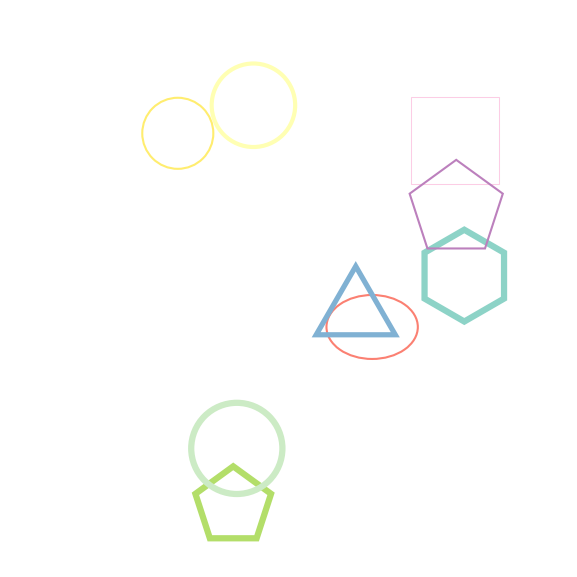[{"shape": "hexagon", "thickness": 3, "radius": 0.4, "center": [0.804, 0.522]}, {"shape": "circle", "thickness": 2, "radius": 0.36, "center": [0.439, 0.817]}, {"shape": "oval", "thickness": 1, "radius": 0.4, "center": [0.644, 0.433]}, {"shape": "triangle", "thickness": 2.5, "radius": 0.4, "center": [0.616, 0.459]}, {"shape": "pentagon", "thickness": 3, "radius": 0.34, "center": [0.404, 0.123]}, {"shape": "square", "thickness": 0.5, "radius": 0.38, "center": [0.787, 0.756]}, {"shape": "pentagon", "thickness": 1, "radius": 0.42, "center": [0.79, 0.638]}, {"shape": "circle", "thickness": 3, "radius": 0.39, "center": [0.41, 0.223]}, {"shape": "circle", "thickness": 1, "radius": 0.31, "center": [0.308, 0.768]}]